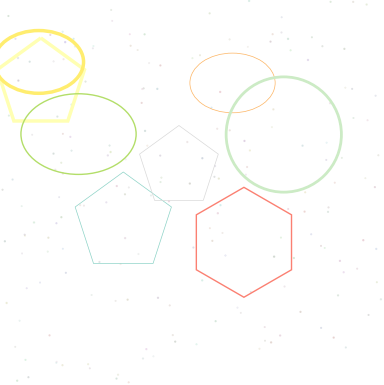[{"shape": "pentagon", "thickness": 0.5, "radius": 0.66, "center": [0.32, 0.422]}, {"shape": "pentagon", "thickness": 2.5, "radius": 0.6, "center": [0.106, 0.782]}, {"shape": "hexagon", "thickness": 1, "radius": 0.71, "center": [0.634, 0.371]}, {"shape": "oval", "thickness": 0.5, "radius": 0.55, "center": [0.604, 0.785]}, {"shape": "oval", "thickness": 1, "radius": 0.75, "center": [0.204, 0.652]}, {"shape": "pentagon", "thickness": 0.5, "radius": 0.54, "center": [0.465, 0.567]}, {"shape": "circle", "thickness": 2, "radius": 0.75, "center": [0.737, 0.651]}, {"shape": "oval", "thickness": 2.5, "radius": 0.58, "center": [0.101, 0.839]}]